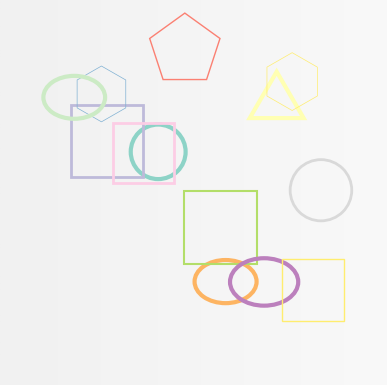[{"shape": "circle", "thickness": 3, "radius": 0.35, "center": [0.408, 0.606]}, {"shape": "triangle", "thickness": 3, "radius": 0.4, "center": [0.714, 0.733]}, {"shape": "square", "thickness": 2, "radius": 0.46, "center": [0.276, 0.634]}, {"shape": "pentagon", "thickness": 1, "radius": 0.48, "center": [0.477, 0.871]}, {"shape": "hexagon", "thickness": 0.5, "radius": 0.36, "center": [0.262, 0.756]}, {"shape": "oval", "thickness": 3, "radius": 0.4, "center": [0.582, 0.269]}, {"shape": "square", "thickness": 1.5, "radius": 0.47, "center": [0.57, 0.409]}, {"shape": "square", "thickness": 2, "radius": 0.39, "center": [0.37, 0.602]}, {"shape": "circle", "thickness": 2, "radius": 0.4, "center": [0.828, 0.506]}, {"shape": "oval", "thickness": 3, "radius": 0.44, "center": [0.682, 0.268]}, {"shape": "oval", "thickness": 3, "radius": 0.4, "center": [0.192, 0.747]}, {"shape": "square", "thickness": 1, "radius": 0.4, "center": [0.807, 0.246]}, {"shape": "hexagon", "thickness": 0.5, "radius": 0.38, "center": [0.754, 0.788]}]